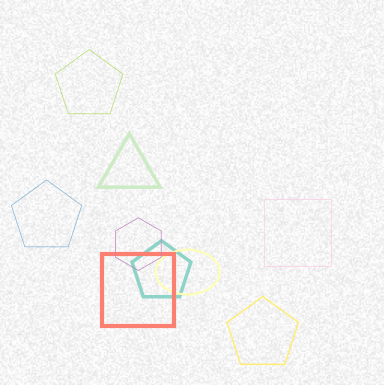[{"shape": "pentagon", "thickness": 2.5, "radius": 0.4, "center": [0.419, 0.294]}, {"shape": "oval", "thickness": 1.5, "radius": 0.42, "center": [0.487, 0.293]}, {"shape": "square", "thickness": 3, "radius": 0.47, "center": [0.357, 0.246]}, {"shape": "pentagon", "thickness": 0.5, "radius": 0.48, "center": [0.121, 0.437]}, {"shape": "pentagon", "thickness": 0.5, "radius": 0.46, "center": [0.232, 0.779]}, {"shape": "square", "thickness": 0.5, "radius": 0.43, "center": [0.774, 0.395]}, {"shape": "hexagon", "thickness": 0.5, "radius": 0.34, "center": [0.359, 0.366]}, {"shape": "triangle", "thickness": 2.5, "radius": 0.46, "center": [0.336, 0.56]}, {"shape": "pentagon", "thickness": 1, "radius": 0.49, "center": [0.682, 0.132]}]